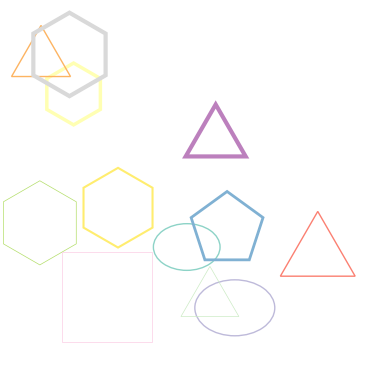[{"shape": "oval", "thickness": 1, "radius": 0.43, "center": [0.485, 0.358]}, {"shape": "hexagon", "thickness": 2.5, "radius": 0.4, "center": [0.191, 0.756]}, {"shape": "oval", "thickness": 1, "radius": 0.52, "center": [0.61, 0.201]}, {"shape": "triangle", "thickness": 1, "radius": 0.56, "center": [0.825, 0.339]}, {"shape": "pentagon", "thickness": 2, "radius": 0.49, "center": [0.59, 0.404]}, {"shape": "triangle", "thickness": 1, "radius": 0.44, "center": [0.107, 0.845]}, {"shape": "hexagon", "thickness": 0.5, "radius": 0.55, "center": [0.103, 0.421]}, {"shape": "square", "thickness": 0.5, "radius": 0.58, "center": [0.278, 0.228]}, {"shape": "hexagon", "thickness": 3, "radius": 0.54, "center": [0.18, 0.859]}, {"shape": "triangle", "thickness": 3, "radius": 0.45, "center": [0.56, 0.639]}, {"shape": "triangle", "thickness": 0.5, "radius": 0.43, "center": [0.545, 0.221]}, {"shape": "hexagon", "thickness": 1.5, "radius": 0.52, "center": [0.307, 0.461]}]